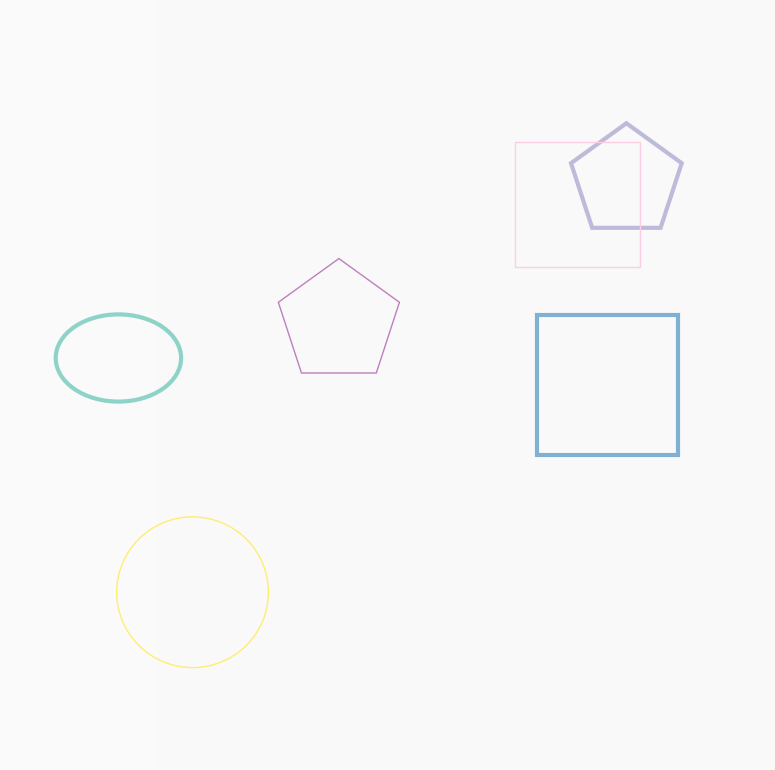[{"shape": "oval", "thickness": 1.5, "radius": 0.4, "center": [0.153, 0.535]}, {"shape": "pentagon", "thickness": 1.5, "radius": 0.38, "center": [0.808, 0.765]}, {"shape": "square", "thickness": 1.5, "radius": 0.46, "center": [0.784, 0.5]}, {"shape": "square", "thickness": 0.5, "radius": 0.4, "center": [0.745, 0.734]}, {"shape": "pentagon", "thickness": 0.5, "radius": 0.41, "center": [0.437, 0.582]}, {"shape": "circle", "thickness": 0.5, "radius": 0.49, "center": [0.248, 0.231]}]